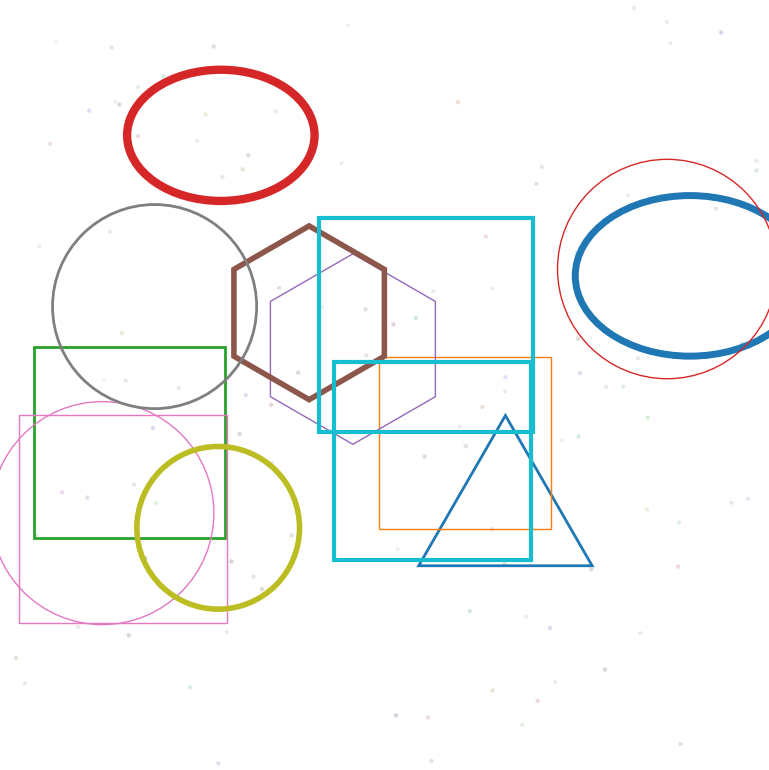[{"shape": "oval", "thickness": 2.5, "radius": 0.74, "center": [0.896, 0.642]}, {"shape": "triangle", "thickness": 1, "radius": 0.65, "center": [0.656, 0.33]}, {"shape": "square", "thickness": 0.5, "radius": 0.56, "center": [0.604, 0.424]}, {"shape": "square", "thickness": 1, "radius": 0.62, "center": [0.169, 0.426]}, {"shape": "circle", "thickness": 0.5, "radius": 0.71, "center": [0.867, 0.651]}, {"shape": "oval", "thickness": 3, "radius": 0.61, "center": [0.287, 0.824]}, {"shape": "hexagon", "thickness": 0.5, "radius": 0.62, "center": [0.458, 0.547]}, {"shape": "hexagon", "thickness": 2, "radius": 0.56, "center": [0.401, 0.594]}, {"shape": "circle", "thickness": 0.5, "radius": 0.72, "center": [0.133, 0.334]}, {"shape": "square", "thickness": 0.5, "radius": 0.68, "center": [0.16, 0.326]}, {"shape": "circle", "thickness": 1, "radius": 0.66, "center": [0.201, 0.602]}, {"shape": "circle", "thickness": 2, "radius": 0.53, "center": [0.283, 0.315]}, {"shape": "square", "thickness": 1.5, "radius": 0.64, "center": [0.561, 0.401]}, {"shape": "square", "thickness": 1.5, "radius": 0.7, "center": [0.553, 0.578]}]